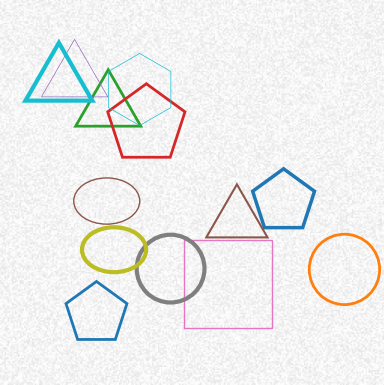[{"shape": "pentagon", "thickness": 2.5, "radius": 0.42, "center": [0.737, 0.477]}, {"shape": "pentagon", "thickness": 2, "radius": 0.42, "center": [0.251, 0.186]}, {"shape": "circle", "thickness": 2, "radius": 0.46, "center": [0.895, 0.3]}, {"shape": "triangle", "thickness": 2, "radius": 0.49, "center": [0.281, 0.721]}, {"shape": "pentagon", "thickness": 2, "radius": 0.53, "center": [0.38, 0.677]}, {"shape": "triangle", "thickness": 0.5, "radius": 0.5, "center": [0.194, 0.798]}, {"shape": "triangle", "thickness": 1.5, "radius": 0.46, "center": [0.615, 0.429]}, {"shape": "oval", "thickness": 1, "radius": 0.43, "center": [0.277, 0.478]}, {"shape": "square", "thickness": 1, "radius": 0.58, "center": [0.592, 0.262]}, {"shape": "circle", "thickness": 3, "radius": 0.44, "center": [0.443, 0.302]}, {"shape": "oval", "thickness": 3, "radius": 0.42, "center": [0.296, 0.351]}, {"shape": "triangle", "thickness": 3, "radius": 0.5, "center": [0.153, 0.789]}, {"shape": "hexagon", "thickness": 0.5, "radius": 0.47, "center": [0.363, 0.768]}]